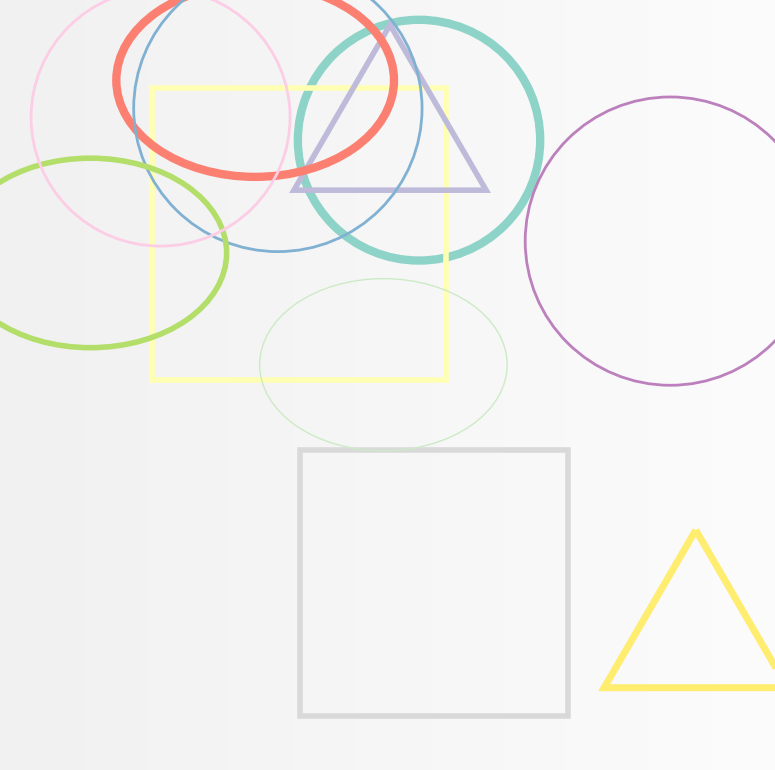[{"shape": "circle", "thickness": 3, "radius": 0.78, "center": [0.541, 0.818]}, {"shape": "square", "thickness": 2, "radius": 0.95, "center": [0.385, 0.696]}, {"shape": "triangle", "thickness": 2, "radius": 0.72, "center": [0.503, 0.825]}, {"shape": "oval", "thickness": 3, "radius": 0.9, "center": [0.329, 0.896]}, {"shape": "circle", "thickness": 1, "radius": 0.93, "center": [0.359, 0.859]}, {"shape": "oval", "thickness": 2, "radius": 0.88, "center": [0.117, 0.672]}, {"shape": "circle", "thickness": 1, "radius": 0.84, "center": [0.207, 0.847]}, {"shape": "square", "thickness": 2, "radius": 0.86, "center": [0.56, 0.242]}, {"shape": "circle", "thickness": 1, "radius": 0.94, "center": [0.865, 0.687]}, {"shape": "oval", "thickness": 0.5, "radius": 0.8, "center": [0.495, 0.526]}, {"shape": "triangle", "thickness": 2.5, "radius": 0.68, "center": [0.898, 0.175]}]